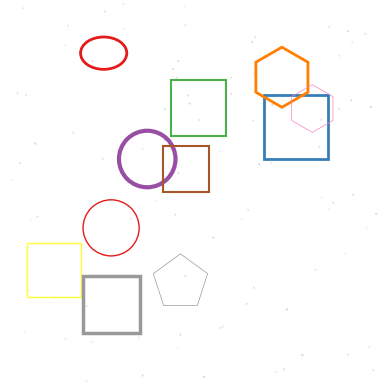[{"shape": "circle", "thickness": 1, "radius": 0.36, "center": [0.289, 0.408]}, {"shape": "oval", "thickness": 2, "radius": 0.3, "center": [0.269, 0.862]}, {"shape": "square", "thickness": 2, "radius": 0.42, "center": [0.768, 0.67]}, {"shape": "square", "thickness": 1.5, "radius": 0.36, "center": [0.516, 0.72]}, {"shape": "circle", "thickness": 3, "radius": 0.37, "center": [0.382, 0.587]}, {"shape": "hexagon", "thickness": 2, "radius": 0.39, "center": [0.732, 0.799]}, {"shape": "square", "thickness": 1, "radius": 0.35, "center": [0.14, 0.298]}, {"shape": "square", "thickness": 1.5, "radius": 0.3, "center": [0.484, 0.561]}, {"shape": "hexagon", "thickness": 0.5, "radius": 0.31, "center": [0.811, 0.718]}, {"shape": "pentagon", "thickness": 0.5, "radius": 0.37, "center": [0.469, 0.266]}, {"shape": "square", "thickness": 2.5, "radius": 0.37, "center": [0.289, 0.209]}]